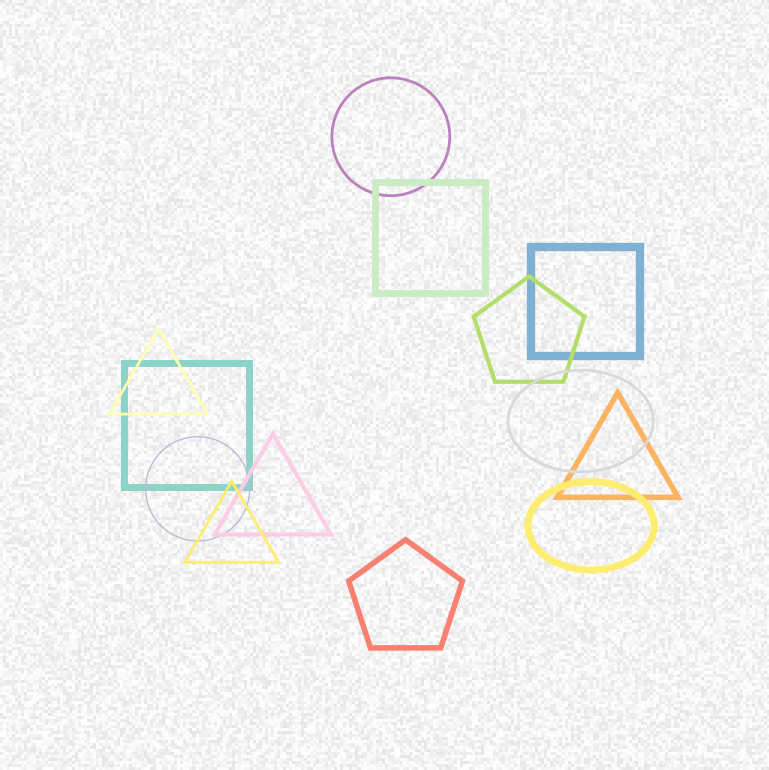[{"shape": "square", "thickness": 2.5, "radius": 0.4, "center": [0.242, 0.448]}, {"shape": "triangle", "thickness": 1, "radius": 0.37, "center": [0.206, 0.499]}, {"shape": "circle", "thickness": 0.5, "radius": 0.34, "center": [0.257, 0.365]}, {"shape": "pentagon", "thickness": 2, "radius": 0.39, "center": [0.527, 0.221]}, {"shape": "square", "thickness": 3, "radius": 0.35, "center": [0.76, 0.608]}, {"shape": "triangle", "thickness": 2, "radius": 0.45, "center": [0.802, 0.399]}, {"shape": "pentagon", "thickness": 1.5, "radius": 0.38, "center": [0.687, 0.565]}, {"shape": "triangle", "thickness": 1.5, "radius": 0.44, "center": [0.354, 0.349]}, {"shape": "oval", "thickness": 1, "radius": 0.47, "center": [0.754, 0.453]}, {"shape": "circle", "thickness": 1, "radius": 0.38, "center": [0.508, 0.822]}, {"shape": "square", "thickness": 2.5, "radius": 0.36, "center": [0.558, 0.692]}, {"shape": "oval", "thickness": 2.5, "radius": 0.41, "center": [0.768, 0.317]}, {"shape": "triangle", "thickness": 1, "radius": 0.35, "center": [0.301, 0.305]}]